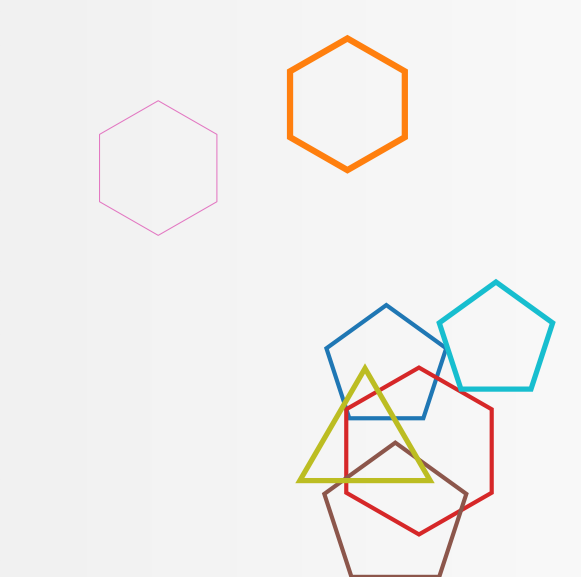[{"shape": "pentagon", "thickness": 2, "radius": 0.54, "center": [0.665, 0.363]}, {"shape": "hexagon", "thickness": 3, "radius": 0.57, "center": [0.598, 0.819]}, {"shape": "hexagon", "thickness": 2, "radius": 0.72, "center": [0.721, 0.218]}, {"shape": "pentagon", "thickness": 2, "radius": 0.64, "center": [0.68, 0.104]}, {"shape": "hexagon", "thickness": 0.5, "radius": 0.58, "center": [0.272, 0.708]}, {"shape": "triangle", "thickness": 2.5, "radius": 0.65, "center": [0.628, 0.232]}, {"shape": "pentagon", "thickness": 2.5, "radius": 0.51, "center": [0.853, 0.408]}]